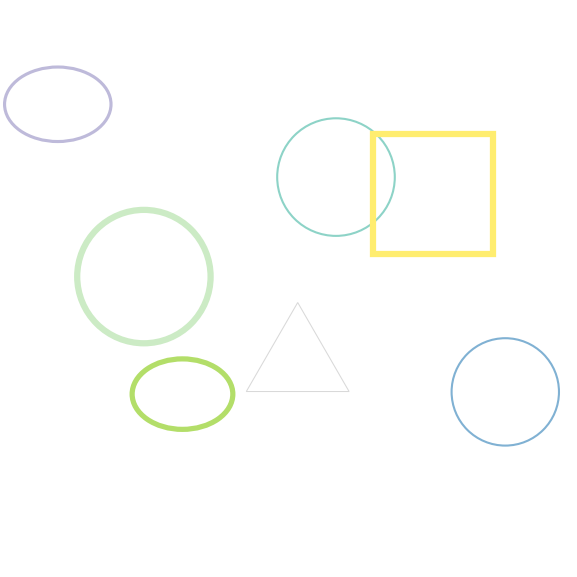[{"shape": "circle", "thickness": 1, "radius": 0.51, "center": [0.582, 0.692]}, {"shape": "oval", "thickness": 1.5, "radius": 0.46, "center": [0.1, 0.819]}, {"shape": "circle", "thickness": 1, "radius": 0.46, "center": [0.875, 0.321]}, {"shape": "oval", "thickness": 2.5, "radius": 0.44, "center": [0.316, 0.317]}, {"shape": "triangle", "thickness": 0.5, "radius": 0.51, "center": [0.516, 0.373]}, {"shape": "circle", "thickness": 3, "radius": 0.58, "center": [0.249, 0.52]}, {"shape": "square", "thickness": 3, "radius": 0.52, "center": [0.75, 0.664]}]